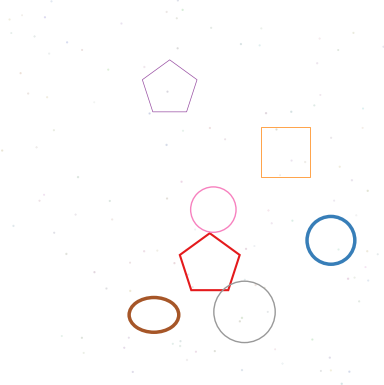[{"shape": "pentagon", "thickness": 1.5, "radius": 0.41, "center": [0.545, 0.312]}, {"shape": "circle", "thickness": 2.5, "radius": 0.31, "center": [0.86, 0.376]}, {"shape": "pentagon", "thickness": 0.5, "radius": 0.37, "center": [0.441, 0.77]}, {"shape": "square", "thickness": 0.5, "radius": 0.32, "center": [0.741, 0.606]}, {"shape": "oval", "thickness": 2.5, "radius": 0.32, "center": [0.4, 0.182]}, {"shape": "circle", "thickness": 1, "radius": 0.29, "center": [0.554, 0.456]}, {"shape": "circle", "thickness": 1, "radius": 0.4, "center": [0.635, 0.19]}]